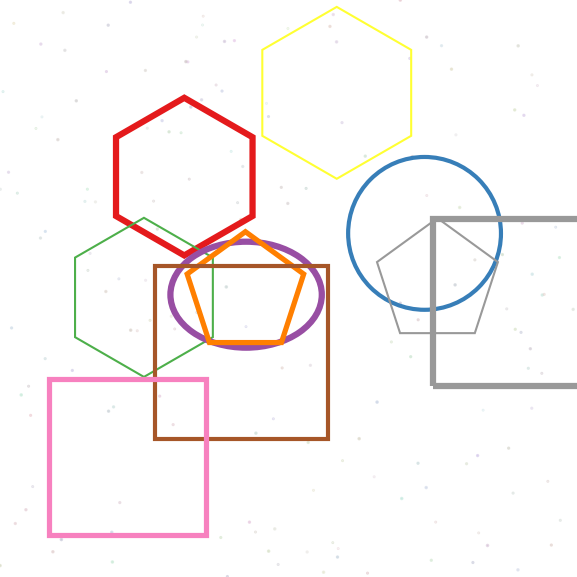[{"shape": "hexagon", "thickness": 3, "radius": 0.68, "center": [0.319, 0.693]}, {"shape": "circle", "thickness": 2, "radius": 0.66, "center": [0.735, 0.595]}, {"shape": "hexagon", "thickness": 1, "radius": 0.69, "center": [0.249, 0.484]}, {"shape": "oval", "thickness": 3, "radius": 0.66, "center": [0.426, 0.489]}, {"shape": "pentagon", "thickness": 2.5, "radius": 0.53, "center": [0.425, 0.492]}, {"shape": "hexagon", "thickness": 1, "radius": 0.74, "center": [0.583, 0.838]}, {"shape": "square", "thickness": 2, "radius": 0.75, "center": [0.418, 0.389]}, {"shape": "square", "thickness": 2.5, "radius": 0.68, "center": [0.221, 0.208]}, {"shape": "pentagon", "thickness": 1, "radius": 0.55, "center": [0.757, 0.511]}, {"shape": "square", "thickness": 3, "radius": 0.72, "center": [0.893, 0.475]}]